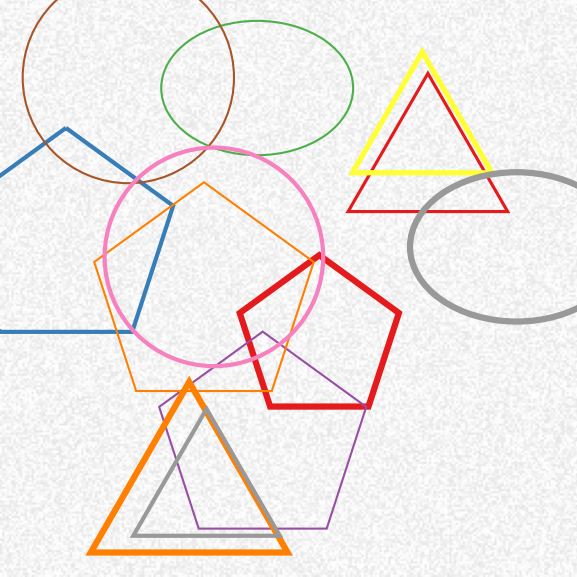[{"shape": "pentagon", "thickness": 3, "radius": 0.72, "center": [0.553, 0.412]}, {"shape": "triangle", "thickness": 1.5, "radius": 0.8, "center": [0.741, 0.713]}, {"shape": "pentagon", "thickness": 2, "radius": 0.98, "center": [0.114, 0.582]}, {"shape": "oval", "thickness": 1, "radius": 0.83, "center": [0.445, 0.847]}, {"shape": "pentagon", "thickness": 1, "radius": 0.94, "center": [0.455, 0.236]}, {"shape": "triangle", "thickness": 3, "radius": 0.98, "center": [0.328, 0.141]}, {"shape": "pentagon", "thickness": 1, "radius": 1.0, "center": [0.353, 0.484]}, {"shape": "triangle", "thickness": 2.5, "radius": 0.7, "center": [0.731, 0.77]}, {"shape": "circle", "thickness": 1, "radius": 0.91, "center": [0.222, 0.865]}, {"shape": "circle", "thickness": 2, "radius": 0.95, "center": [0.37, 0.554]}, {"shape": "oval", "thickness": 3, "radius": 0.92, "center": [0.895, 0.572]}, {"shape": "triangle", "thickness": 2, "radius": 0.73, "center": [0.358, 0.145]}]